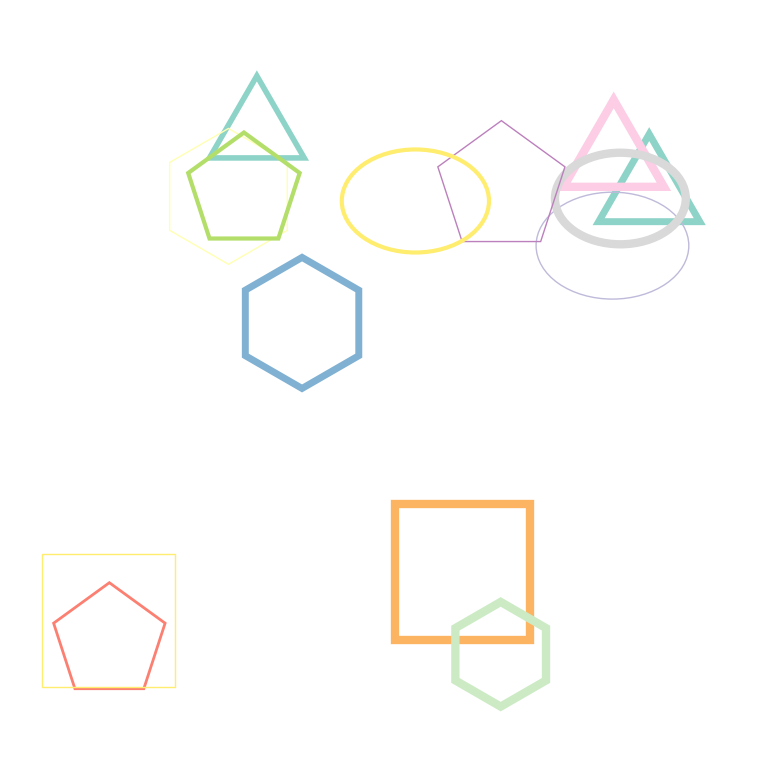[{"shape": "triangle", "thickness": 2, "radius": 0.36, "center": [0.334, 0.83]}, {"shape": "triangle", "thickness": 2.5, "radius": 0.38, "center": [0.843, 0.75]}, {"shape": "hexagon", "thickness": 0.5, "radius": 0.44, "center": [0.297, 0.745]}, {"shape": "oval", "thickness": 0.5, "radius": 0.5, "center": [0.795, 0.681]}, {"shape": "pentagon", "thickness": 1, "radius": 0.38, "center": [0.142, 0.167]}, {"shape": "hexagon", "thickness": 2.5, "radius": 0.43, "center": [0.392, 0.581]}, {"shape": "square", "thickness": 3, "radius": 0.44, "center": [0.6, 0.257]}, {"shape": "pentagon", "thickness": 1.5, "radius": 0.38, "center": [0.317, 0.752]}, {"shape": "triangle", "thickness": 3, "radius": 0.38, "center": [0.797, 0.795]}, {"shape": "oval", "thickness": 3, "radius": 0.42, "center": [0.806, 0.742]}, {"shape": "pentagon", "thickness": 0.5, "radius": 0.43, "center": [0.651, 0.757]}, {"shape": "hexagon", "thickness": 3, "radius": 0.34, "center": [0.65, 0.15]}, {"shape": "square", "thickness": 0.5, "radius": 0.43, "center": [0.141, 0.194]}, {"shape": "oval", "thickness": 1.5, "radius": 0.48, "center": [0.539, 0.739]}]